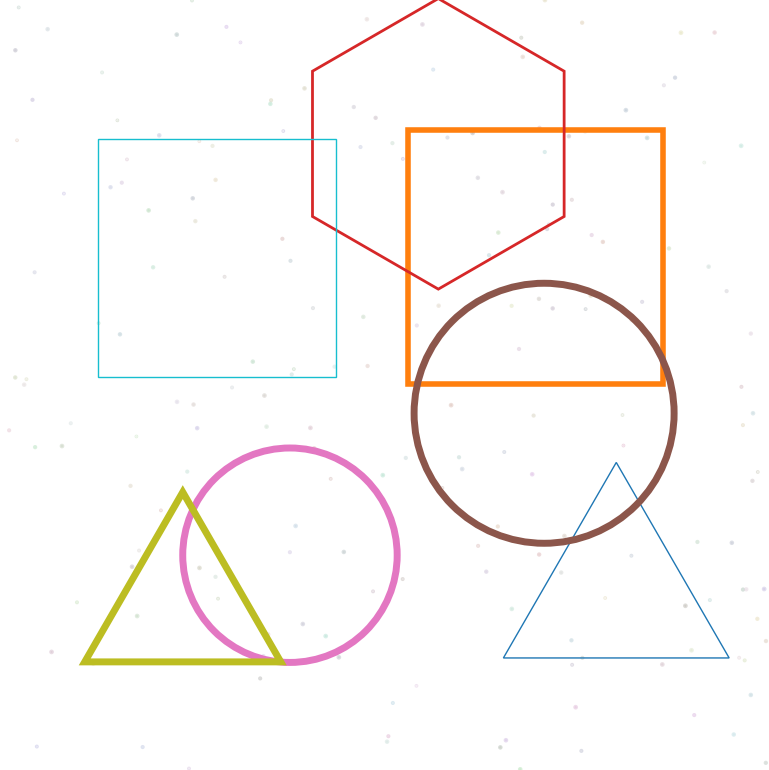[{"shape": "triangle", "thickness": 0.5, "radius": 0.85, "center": [0.8, 0.23]}, {"shape": "square", "thickness": 2, "radius": 0.83, "center": [0.696, 0.666]}, {"shape": "hexagon", "thickness": 1, "radius": 0.94, "center": [0.569, 0.813]}, {"shape": "circle", "thickness": 2.5, "radius": 0.84, "center": [0.707, 0.463]}, {"shape": "circle", "thickness": 2.5, "radius": 0.7, "center": [0.377, 0.279]}, {"shape": "triangle", "thickness": 2.5, "radius": 0.73, "center": [0.237, 0.214]}, {"shape": "square", "thickness": 0.5, "radius": 0.77, "center": [0.282, 0.665]}]